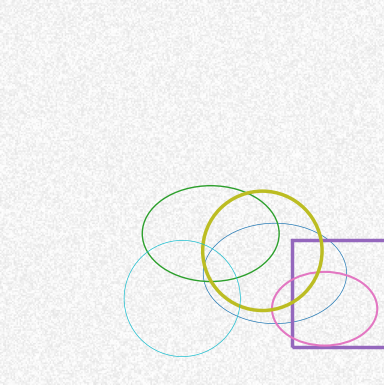[{"shape": "oval", "thickness": 0.5, "radius": 0.93, "center": [0.714, 0.29]}, {"shape": "oval", "thickness": 1, "radius": 0.89, "center": [0.547, 0.393]}, {"shape": "square", "thickness": 2.5, "radius": 0.69, "center": [0.898, 0.239]}, {"shape": "oval", "thickness": 1.5, "radius": 0.68, "center": [0.843, 0.198]}, {"shape": "circle", "thickness": 2.5, "radius": 0.78, "center": [0.681, 0.349]}, {"shape": "circle", "thickness": 0.5, "radius": 0.75, "center": [0.473, 0.225]}]